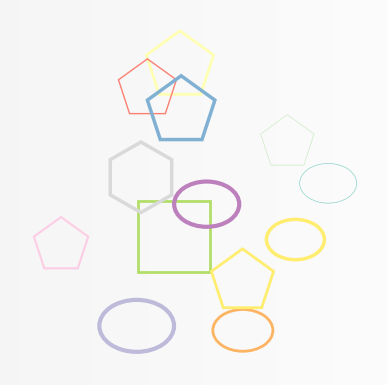[{"shape": "oval", "thickness": 0.5, "radius": 0.37, "center": [0.847, 0.524]}, {"shape": "pentagon", "thickness": 2, "radius": 0.46, "center": [0.464, 0.829]}, {"shape": "oval", "thickness": 3, "radius": 0.48, "center": [0.353, 0.154]}, {"shape": "pentagon", "thickness": 1, "radius": 0.39, "center": [0.381, 0.768]}, {"shape": "pentagon", "thickness": 2.5, "radius": 0.46, "center": [0.467, 0.712]}, {"shape": "oval", "thickness": 2, "radius": 0.39, "center": [0.627, 0.142]}, {"shape": "square", "thickness": 2, "radius": 0.46, "center": [0.449, 0.385]}, {"shape": "pentagon", "thickness": 1.5, "radius": 0.37, "center": [0.158, 0.363]}, {"shape": "hexagon", "thickness": 2.5, "radius": 0.46, "center": [0.364, 0.539]}, {"shape": "oval", "thickness": 3, "radius": 0.42, "center": [0.533, 0.47]}, {"shape": "pentagon", "thickness": 0.5, "radius": 0.36, "center": [0.742, 0.63]}, {"shape": "pentagon", "thickness": 2, "radius": 0.42, "center": [0.626, 0.269]}, {"shape": "oval", "thickness": 2.5, "radius": 0.37, "center": [0.762, 0.378]}]